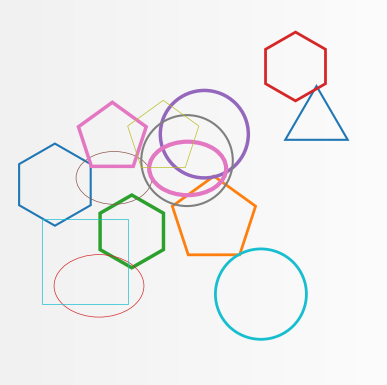[{"shape": "hexagon", "thickness": 1.5, "radius": 0.53, "center": [0.142, 0.52]}, {"shape": "triangle", "thickness": 1.5, "radius": 0.47, "center": [0.817, 0.683]}, {"shape": "pentagon", "thickness": 2, "radius": 0.56, "center": [0.552, 0.43]}, {"shape": "hexagon", "thickness": 2.5, "radius": 0.47, "center": [0.34, 0.399]}, {"shape": "oval", "thickness": 0.5, "radius": 0.58, "center": [0.255, 0.258]}, {"shape": "hexagon", "thickness": 2, "radius": 0.45, "center": [0.763, 0.827]}, {"shape": "circle", "thickness": 2.5, "radius": 0.57, "center": [0.527, 0.652]}, {"shape": "oval", "thickness": 0.5, "radius": 0.49, "center": [0.294, 0.538]}, {"shape": "pentagon", "thickness": 2.5, "radius": 0.46, "center": [0.29, 0.642]}, {"shape": "oval", "thickness": 3, "radius": 0.5, "center": [0.484, 0.562]}, {"shape": "circle", "thickness": 1.5, "radius": 0.59, "center": [0.483, 0.583]}, {"shape": "pentagon", "thickness": 0.5, "radius": 0.48, "center": [0.421, 0.643]}, {"shape": "square", "thickness": 0.5, "radius": 0.55, "center": [0.22, 0.32]}, {"shape": "circle", "thickness": 2, "radius": 0.59, "center": [0.673, 0.236]}]